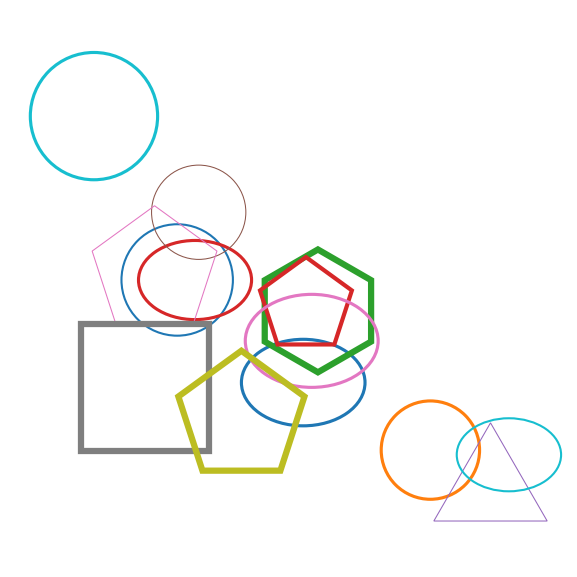[{"shape": "oval", "thickness": 1.5, "radius": 0.54, "center": [0.525, 0.337]}, {"shape": "circle", "thickness": 1, "radius": 0.48, "center": [0.307, 0.514]}, {"shape": "circle", "thickness": 1.5, "radius": 0.43, "center": [0.745, 0.22]}, {"shape": "hexagon", "thickness": 3, "radius": 0.53, "center": [0.55, 0.461]}, {"shape": "oval", "thickness": 1.5, "radius": 0.49, "center": [0.338, 0.514]}, {"shape": "pentagon", "thickness": 2, "radius": 0.42, "center": [0.53, 0.47]}, {"shape": "triangle", "thickness": 0.5, "radius": 0.57, "center": [0.849, 0.154]}, {"shape": "circle", "thickness": 0.5, "radius": 0.41, "center": [0.344, 0.632]}, {"shape": "pentagon", "thickness": 0.5, "radius": 0.57, "center": [0.268, 0.529]}, {"shape": "oval", "thickness": 1.5, "radius": 0.58, "center": [0.54, 0.409]}, {"shape": "square", "thickness": 3, "radius": 0.55, "center": [0.251, 0.328]}, {"shape": "pentagon", "thickness": 3, "radius": 0.57, "center": [0.418, 0.277]}, {"shape": "oval", "thickness": 1, "radius": 0.45, "center": [0.881, 0.212]}, {"shape": "circle", "thickness": 1.5, "radius": 0.55, "center": [0.163, 0.798]}]